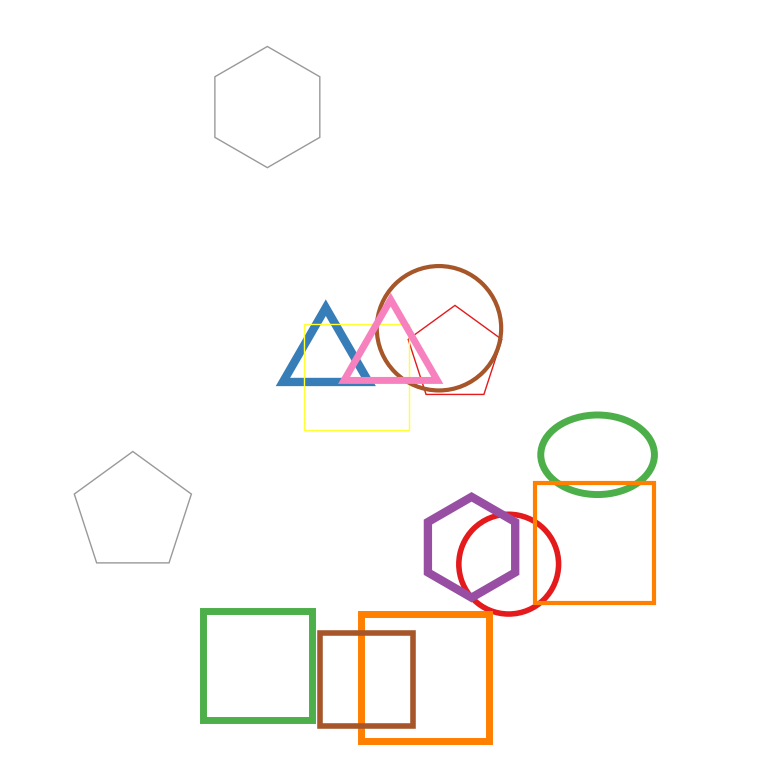[{"shape": "pentagon", "thickness": 0.5, "radius": 0.32, "center": [0.591, 0.539]}, {"shape": "circle", "thickness": 2, "radius": 0.32, "center": [0.661, 0.267]}, {"shape": "triangle", "thickness": 3, "radius": 0.32, "center": [0.423, 0.536]}, {"shape": "oval", "thickness": 2.5, "radius": 0.37, "center": [0.776, 0.409]}, {"shape": "square", "thickness": 2.5, "radius": 0.35, "center": [0.335, 0.136]}, {"shape": "hexagon", "thickness": 3, "radius": 0.33, "center": [0.612, 0.289]}, {"shape": "square", "thickness": 1.5, "radius": 0.39, "center": [0.772, 0.295]}, {"shape": "square", "thickness": 2.5, "radius": 0.41, "center": [0.552, 0.12]}, {"shape": "square", "thickness": 0.5, "radius": 0.34, "center": [0.463, 0.51]}, {"shape": "square", "thickness": 2, "radius": 0.3, "center": [0.476, 0.118]}, {"shape": "circle", "thickness": 1.5, "radius": 0.4, "center": [0.57, 0.574]}, {"shape": "triangle", "thickness": 2.5, "radius": 0.35, "center": [0.507, 0.541]}, {"shape": "hexagon", "thickness": 0.5, "radius": 0.39, "center": [0.347, 0.861]}, {"shape": "pentagon", "thickness": 0.5, "radius": 0.4, "center": [0.173, 0.334]}]